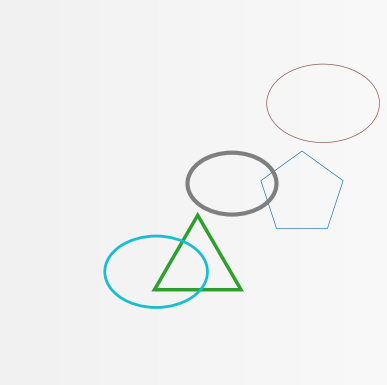[{"shape": "pentagon", "thickness": 0.5, "radius": 0.56, "center": [0.779, 0.496]}, {"shape": "triangle", "thickness": 2.5, "radius": 0.64, "center": [0.51, 0.312]}, {"shape": "oval", "thickness": 0.5, "radius": 0.73, "center": [0.834, 0.732]}, {"shape": "oval", "thickness": 3, "radius": 0.57, "center": [0.599, 0.523]}, {"shape": "oval", "thickness": 2, "radius": 0.66, "center": [0.403, 0.294]}]